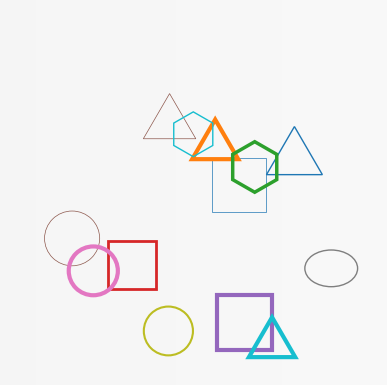[{"shape": "triangle", "thickness": 1, "radius": 0.42, "center": [0.76, 0.588]}, {"shape": "square", "thickness": 0.5, "radius": 0.35, "center": [0.618, 0.519]}, {"shape": "triangle", "thickness": 3, "radius": 0.34, "center": [0.555, 0.621]}, {"shape": "hexagon", "thickness": 2.5, "radius": 0.33, "center": [0.657, 0.566]}, {"shape": "square", "thickness": 2, "radius": 0.31, "center": [0.341, 0.311]}, {"shape": "square", "thickness": 3, "radius": 0.36, "center": [0.631, 0.162]}, {"shape": "triangle", "thickness": 0.5, "radius": 0.39, "center": [0.438, 0.679]}, {"shape": "circle", "thickness": 0.5, "radius": 0.36, "center": [0.186, 0.381]}, {"shape": "circle", "thickness": 3, "radius": 0.32, "center": [0.241, 0.297]}, {"shape": "oval", "thickness": 1, "radius": 0.34, "center": [0.855, 0.303]}, {"shape": "circle", "thickness": 1.5, "radius": 0.32, "center": [0.435, 0.14]}, {"shape": "triangle", "thickness": 3, "radius": 0.35, "center": [0.702, 0.107]}, {"shape": "hexagon", "thickness": 1, "radius": 0.29, "center": [0.499, 0.651]}]